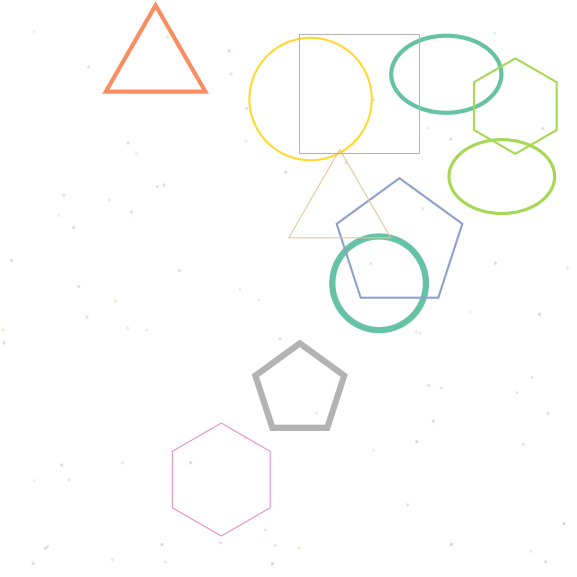[{"shape": "circle", "thickness": 3, "radius": 0.41, "center": [0.657, 0.509]}, {"shape": "oval", "thickness": 2, "radius": 0.48, "center": [0.773, 0.871]}, {"shape": "triangle", "thickness": 2, "radius": 0.5, "center": [0.269, 0.89]}, {"shape": "pentagon", "thickness": 1, "radius": 0.57, "center": [0.692, 0.576]}, {"shape": "hexagon", "thickness": 0.5, "radius": 0.49, "center": [0.383, 0.169]}, {"shape": "hexagon", "thickness": 1, "radius": 0.41, "center": [0.892, 0.815]}, {"shape": "oval", "thickness": 1.5, "radius": 0.46, "center": [0.869, 0.693]}, {"shape": "circle", "thickness": 1, "radius": 0.53, "center": [0.538, 0.828]}, {"shape": "triangle", "thickness": 0.5, "radius": 0.51, "center": [0.588, 0.638]}, {"shape": "square", "thickness": 0.5, "radius": 0.52, "center": [0.622, 0.837]}, {"shape": "pentagon", "thickness": 3, "radius": 0.4, "center": [0.519, 0.324]}]